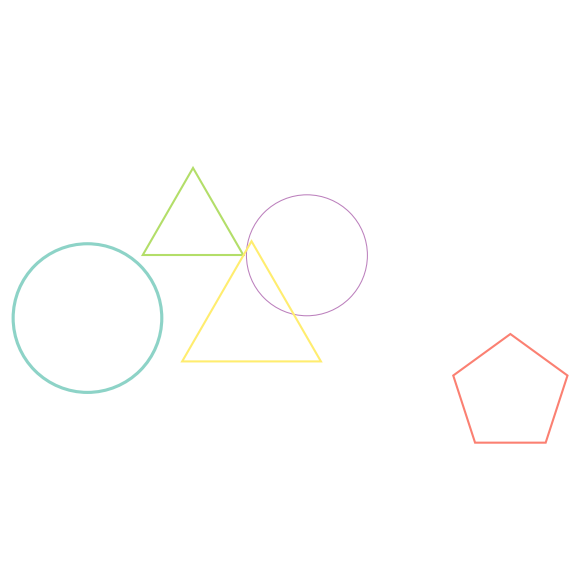[{"shape": "circle", "thickness": 1.5, "radius": 0.64, "center": [0.151, 0.448]}, {"shape": "pentagon", "thickness": 1, "radius": 0.52, "center": [0.884, 0.317]}, {"shape": "triangle", "thickness": 1, "radius": 0.5, "center": [0.334, 0.608]}, {"shape": "circle", "thickness": 0.5, "radius": 0.52, "center": [0.531, 0.557]}, {"shape": "triangle", "thickness": 1, "radius": 0.69, "center": [0.436, 0.443]}]